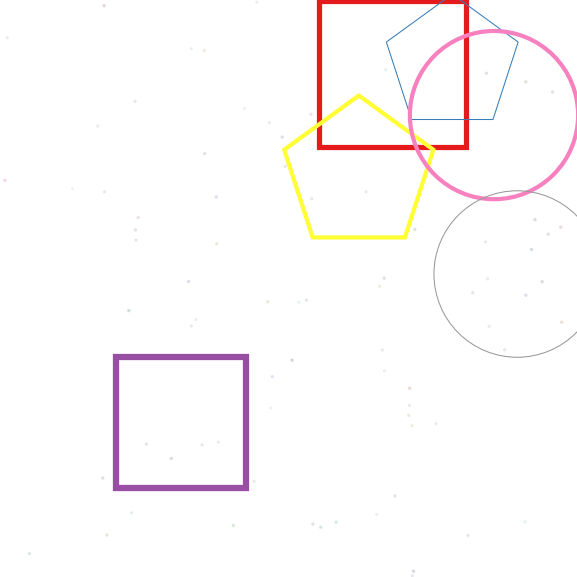[{"shape": "square", "thickness": 2.5, "radius": 0.63, "center": [0.68, 0.871]}, {"shape": "pentagon", "thickness": 0.5, "radius": 0.6, "center": [0.783, 0.889]}, {"shape": "square", "thickness": 3, "radius": 0.57, "center": [0.313, 0.268]}, {"shape": "pentagon", "thickness": 2, "radius": 0.68, "center": [0.621, 0.698]}, {"shape": "circle", "thickness": 2, "radius": 0.73, "center": [0.855, 0.8]}, {"shape": "circle", "thickness": 0.5, "radius": 0.72, "center": [0.896, 0.525]}]